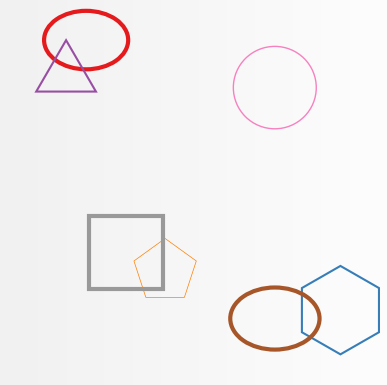[{"shape": "oval", "thickness": 3, "radius": 0.54, "center": [0.222, 0.896]}, {"shape": "hexagon", "thickness": 1.5, "radius": 0.57, "center": [0.879, 0.194]}, {"shape": "triangle", "thickness": 1.5, "radius": 0.44, "center": [0.171, 0.807]}, {"shape": "pentagon", "thickness": 0.5, "radius": 0.42, "center": [0.426, 0.296]}, {"shape": "oval", "thickness": 3, "radius": 0.58, "center": [0.709, 0.173]}, {"shape": "circle", "thickness": 1, "radius": 0.54, "center": [0.709, 0.772]}, {"shape": "square", "thickness": 3, "radius": 0.48, "center": [0.325, 0.344]}]